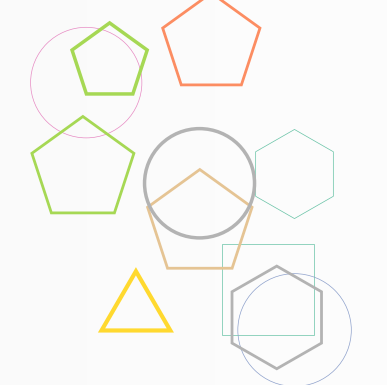[{"shape": "square", "thickness": 0.5, "radius": 0.59, "center": [0.692, 0.248]}, {"shape": "hexagon", "thickness": 0.5, "radius": 0.58, "center": [0.76, 0.548]}, {"shape": "pentagon", "thickness": 2, "radius": 0.66, "center": [0.545, 0.886]}, {"shape": "circle", "thickness": 0.5, "radius": 0.73, "center": [0.76, 0.143]}, {"shape": "circle", "thickness": 0.5, "radius": 0.72, "center": [0.223, 0.785]}, {"shape": "pentagon", "thickness": 2.5, "radius": 0.51, "center": [0.283, 0.838]}, {"shape": "pentagon", "thickness": 2, "radius": 0.69, "center": [0.214, 0.559]}, {"shape": "triangle", "thickness": 3, "radius": 0.51, "center": [0.351, 0.193]}, {"shape": "pentagon", "thickness": 2, "radius": 0.71, "center": [0.516, 0.418]}, {"shape": "hexagon", "thickness": 2, "radius": 0.67, "center": [0.714, 0.175]}, {"shape": "circle", "thickness": 2.5, "radius": 0.71, "center": [0.515, 0.524]}]